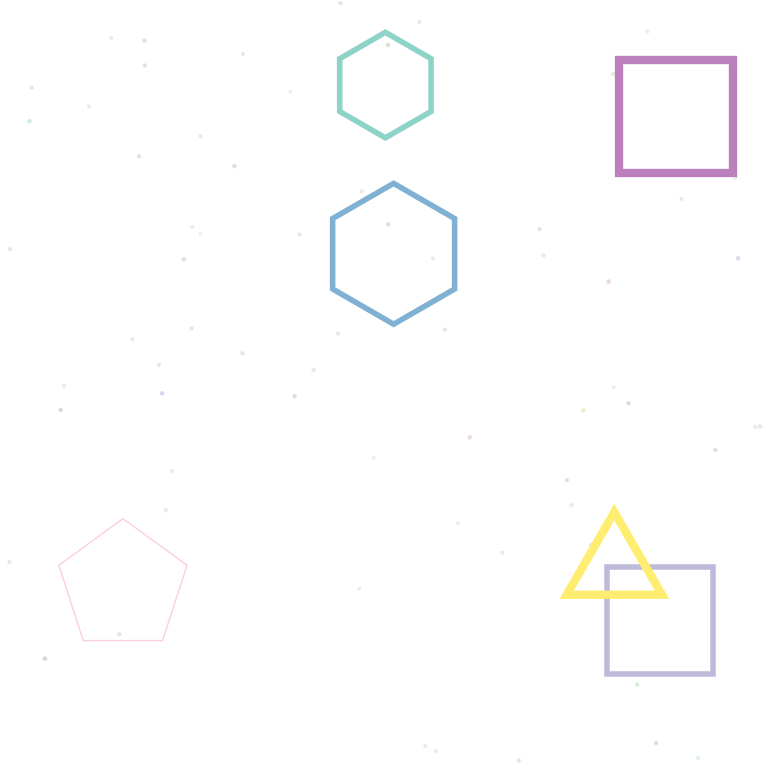[{"shape": "hexagon", "thickness": 2, "radius": 0.34, "center": [0.5, 0.89]}, {"shape": "square", "thickness": 2, "radius": 0.35, "center": [0.857, 0.194]}, {"shape": "hexagon", "thickness": 2, "radius": 0.46, "center": [0.511, 0.67]}, {"shape": "pentagon", "thickness": 0.5, "radius": 0.44, "center": [0.16, 0.239]}, {"shape": "square", "thickness": 3, "radius": 0.37, "center": [0.878, 0.849]}, {"shape": "triangle", "thickness": 3, "radius": 0.36, "center": [0.798, 0.263]}]